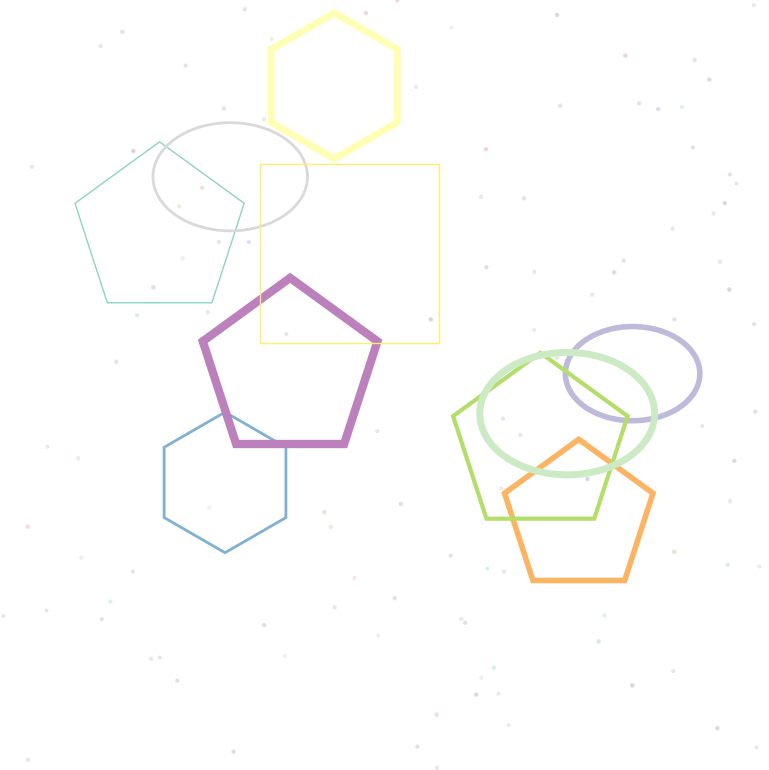[{"shape": "pentagon", "thickness": 0.5, "radius": 0.58, "center": [0.207, 0.7]}, {"shape": "hexagon", "thickness": 2.5, "radius": 0.47, "center": [0.434, 0.889]}, {"shape": "oval", "thickness": 2, "radius": 0.44, "center": [0.822, 0.515]}, {"shape": "hexagon", "thickness": 1, "radius": 0.46, "center": [0.292, 0.373]}, {"shape": "pentagon", "thickness": 2, "radius": 0.51, "center": [0.752, 0.328]}, {"shape": "pentagon", "thickness": 1.5, "radius": 0.6, "center": [0.702, 0.423]}, {"shape": "oval", "thickness": 1, "radius": 0.5, "center": [0.299, 0.77]}, {"shape": "pentagon", "thickness": 3, "radius": 0.6, "center": [0.377, 0.52]}, {"shape": "oval", "thickness": 2.5, "radius": 0.57, "center": [0.737, 0.463]}, {"shape": "square", "thickness": 0.5, "radius": 0.58, "center": [0.454, 0.671]}]